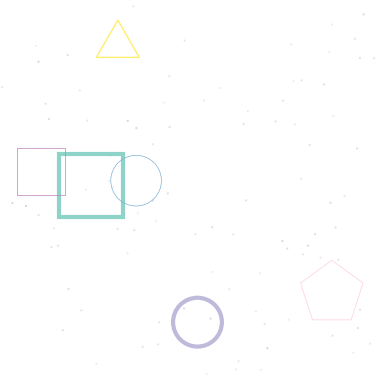[{"shape": "square", "thickness": 3, "radius": 0.41, "center": [0.236, 0.518]}, {"shape": "circle", "thickness": 3, "radius": 0.32, "center": [0.513, 0.163]}, {"shape": "circle", "thickness": 0.5, "radius": 0.33, "center": [0.354, 0.531]}, {"shape": "pentagon", "thickness": 0.5, "radius": 0.43, "center": [0.862, 0.238]}, {"shape": "square", "thickness": 0.5, "radius": 0.31, "center": [0.106, 0.554]}, {"shape": "triangle", "thickness": 1, "radius": 0.32, "center": [0.306, 0.883]}]